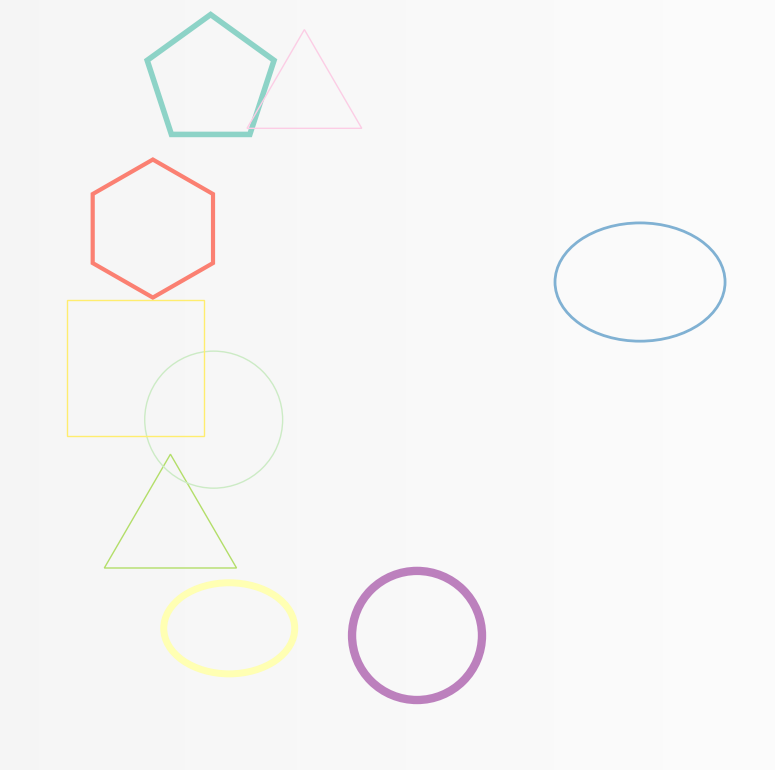[{"shape": "pentagon", "thickness": 2, "radius": 0.43, "center": [0.272, 0.895]}, {"shape": "oval", "thickness": 2.5, "radius": 0.42, "center": [0.296, 0.184]}, {"shape": "hexagon", "thickness": 1.5, "radius": 0.45, "center": [0.197, 0.703]}, {"shape": "oval", "thickness": 1, "radius": 0.55, "center": [0.826, 0.634]}, {"shape": "triangle", "thickness": 0.5, "radius": 0.49, "center": [0.22, 0.312]}, {"shape": "triangle", "thickness": 0.5, "radius": 0.43, "center": [0.393, 0.876]}, {"shape": "circle", "thickness": 3, "radius": 0.42, "center": [0.538, 0.175]}, {"shape": "circle", "thickness": 0.5, "radius": 0.44, "center": [0.276, 0.455]}, {"shape": "square", "thickness": 0.5, "radius": 0.44, "center": [0.175, 0.522]}]